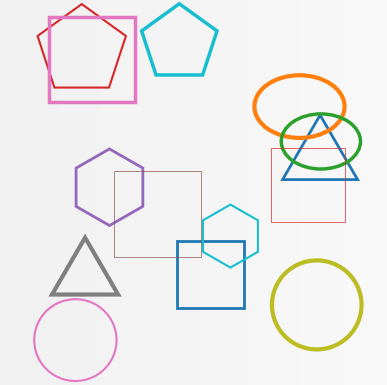[{"shape": "square", "thickness": 2, "radius": 0.43, "center": [0.544, 0.286]}, {"shape": "triangle", "thickness": 2, "radius": 0.56, "center": [0.826, 0.589]}, {"shape": "oval", "thickness": 3, "radius": 0.58, "center": [0.773, 0.723]}, {"shape": "oval", "thickness": 2.5, "radius": 0.51, "center": [0.828, 0.633]}, {"shape": "square", "thickness": 0.5, "radius": 0.48, "center": [0.795, 0.519]}, {"shape": "pentagon", "thickness": 1.5, "radius": 0.6, "center": [0.211, 0.87]}, {"shape": "hexagon", "thickness": 2, "radius": 0.5, "center": [0.282, 0.514]}, {"shape": "square", "thickness": 0.5, "radius": 0.56, "center": [0.406, 0.444]}, {"shape": "square", "thickness": 2.5, "radius": 0.55, "center": [0.238, 0.844]}, {"shape": "circle", "thickness": 1.5, "radius": 0.53, "center": [0.195, 0.117]}, {"shape": "triangle", "thickness": 3, "radius": 0.49, "center": [0.22, 0.284]}, {"shape": "circle", "thickness": 3, "radius": 0.58, "center": [0.817, 0.208]}, {"shape": "hexagon", "thickness": 1.5, "radius": 0.41, "center": [0.595, 0.387]}, {"shape": "pentagon", "thickness": 2.5, "radius": 0.51, "center": [0.463, 0.888]}]